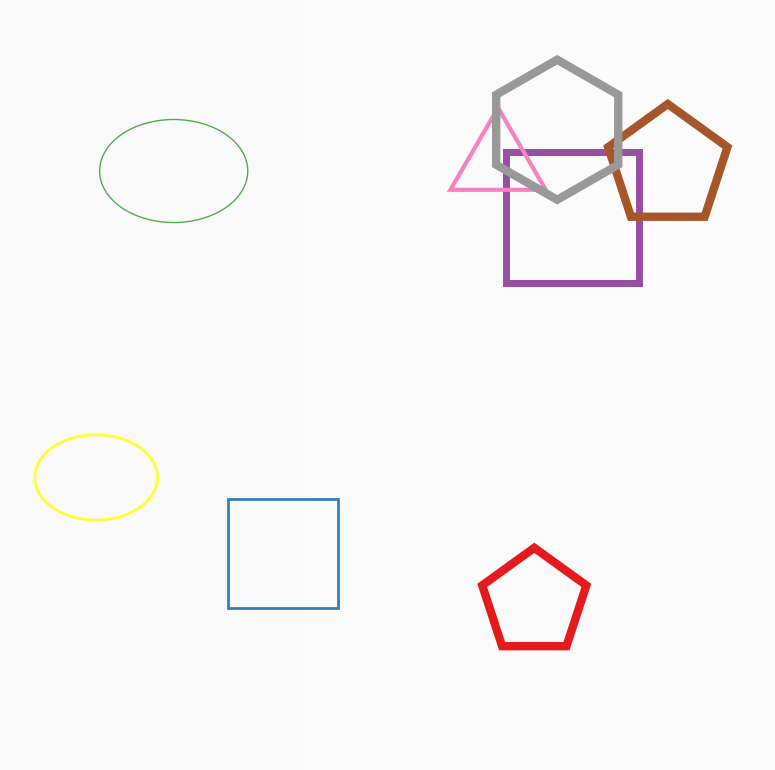[{"shape": "pentagon", "thickness": 3, "radius": 0.35, "center": [0.689, 0.218]}, {"shape": "square", "thickness": 1, "radius": 0.36, "center": [0.365, 0.281]}, {"shape": "oval", "thickness": 0.5, "radius": 0.48, "center": [0.224, 0.778]}, {"shape": "square", "thickness": 2.5, "radius": 0.43, "center": [0.739, 0.718]}, {"shape": "oval", "thickness": 1, "radius": 0.4, "center": [0.124, 0.38]}, {"shape": "pentagon", "thickness": 3, "radius": 0.4, "center": [0.862, 0.784]}, {"shape": "triangle", "thickness": 1.5, "radius": 0.35, "center": [0.643, 0.789]}, {"shape": "hexagon", "thickness": 3, "radius": 0.45, "center": [0.719, 0.832]}]